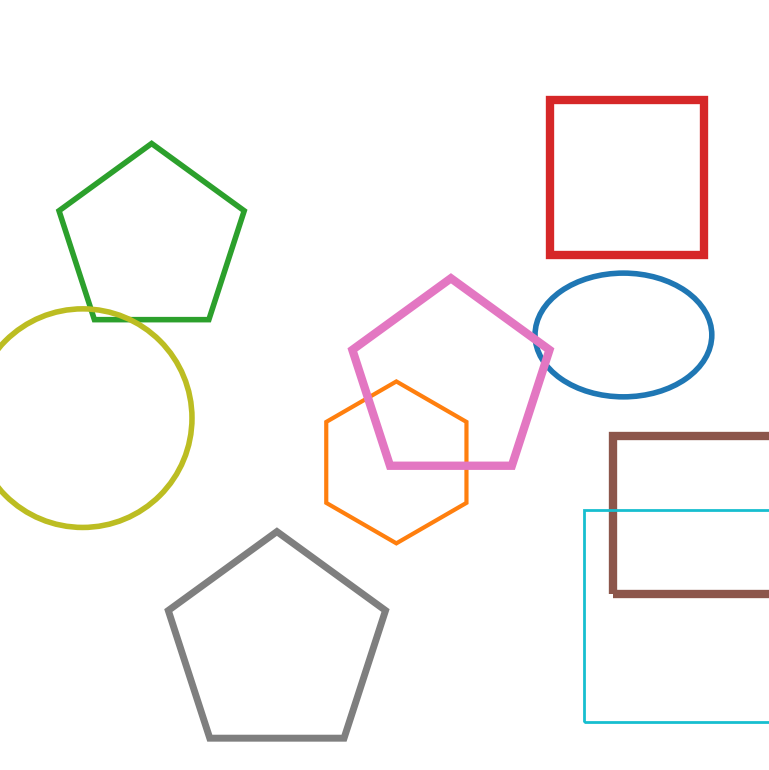[{"shape": "oval", "thickness": 2, "radius": 0.57, "center": [0.81, 0.565]}, {"shape": "hexagon", "thickness": 1.5, "radius": 0.53, "center": [0.515, 0.399]}, {"shape": "pentagon", "thickness": 2, "radius": 0.63, "center": [0.197, 0.687]}, {"shape": "square", "thickness": 3, "radius": 0.5, "center": [0.814, 0.769]}, {"shape": "square", "thickness": 3, "radius": 0.51, "center": [0.899, 0.331]}, {"shape": "pentagon", "thickness": 3, "radius": 0.67, "center": [0.586, 0.504]}, {"shape": "pentagon", "thickness": 2.5, "radius": 0.74, "center": [0.36, 0.161]}, {"shape": "circle", "thickness": 2, "radius": 0.71, "center": [0.107, 0.457]}, {"shape": "square", "thickness": 1, "radius": 0.69, "center": [0.896, 0.2]}]